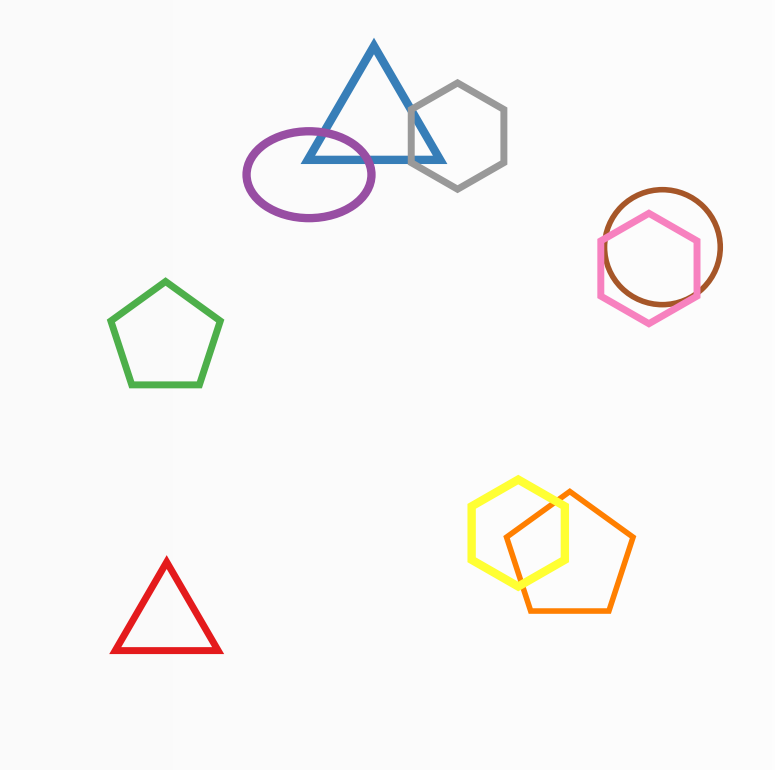[{"shape": "triangle", "thickness": 2.5, "radius": 0.38, "center": [0.215, 0.193]}, {"shape": "triangle", "thickness": 3, "radius": 0.49, "center": [0.483, 0.842]}, {"shape": "pentagon", "thickness": 2.5, "radius": 0.37, "center": [0.214, 0.56]}, {"shape": "oval", "thickness": 3, "radius": 0.4, "center": [0.399, 0.773]}, {"shape": "pentagon", "thickness": 2, "radius": 0.43, "center": [0.735, 0.276]}, {"shape": "hexagon", "thickness": 3, "radius": 0.35, "center": [0.669, 0.308]}, {"shape": "circle", "thickness": 2, "radius": 0.37, "center": [0.855, 0.679]}, {"shape": "hexagon", "thickness": 2.5, "radius": 0.36, "center": [0.837, 0.651]}, {"shape": "hexagon", "thickness": 2.5, "radius": 0.35, "center": [0.59, 0.823]}]